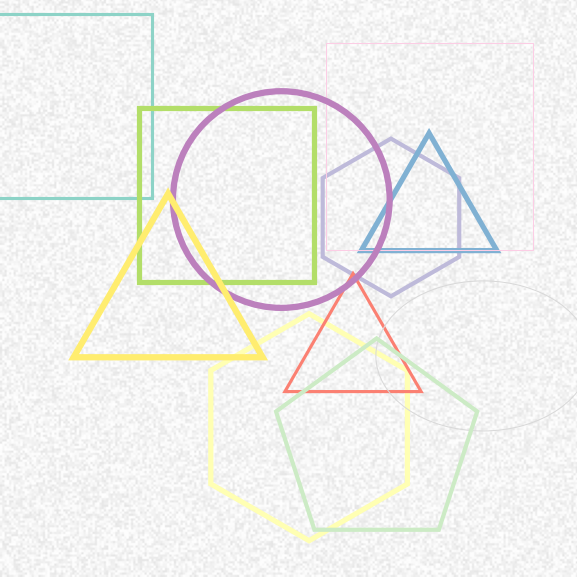[{"shape": "square", "thickness": 1.5, "radius": 0.8, "center": [0.105, 0.816]}, {"shape": "hexagon", "thickness": 2.5, "radius": 0.98, "center": [0.535, 0.259]}, {"shape": "hexagon", "thickness": 2, "radius": 0.68, "center": [0.677, 0.623]}, {"shape": "triangle", "thickness": 1.5, "radius": 0.68, "center": [0.611, 0.389]}, {"shape": "triangle", "thickness": 2.5, "radius": 0.68, "center": [0.743, 0.633]}, {"shape": "square", "thickness": 2.5, "radius": 0.76, "center": [0.392, 0.661]}, {"shape": "square", "thickness": 0.5, "radius": 0.9, "center": [0.743, 0.745]}, {"shape": "oval", "thickness": 0.5, "radius": 0.93, "center": [0.836, 0.383]}, {"shape": "circle", "thickness": 3, "radius": 0.94, "center": [0.487, 0.654]}, {"shape": "pentagon", "thickness": 2, "radius": 0.92, "center": [0.652, 0.23]}, {"shape": "triangle", "thickness": 3, "radius": 0.94, "center": [0.291, 0.475]}]